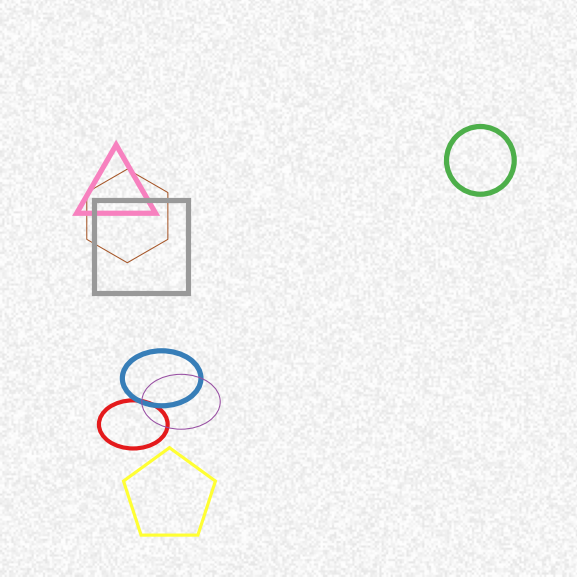[{"shape": "oval", "thickness": 2, "radius": 0.3, "center": [0.231, 0.264]}, {"shape": "oval", "thickness": 2.5, "radius": 0.34, "center": [0.28, 0.344]}, {"shape": "circle", "thickness": 2.5, "radius": 0.29, "center": [0.832, 0.721]}, {"shape": "oval", "thickness": 0.5, "radius": 0.34, "center": [0.313, 0.303]}, {"shape": "pentagon", "thickness": 1.5, "radius": 0.42, "center": [0.293, 0.14]}, {"shape": "hexagon", "thickness": 0.5, "radius": 0.41, "center": [0.22, 0.625]}, {"shape": "triangle", "thickness": 2.5, "radius": 0.39, "center": [0.201, 0.669]}, {"shape": "square", "thickness": 2.5, "radius": 0.41, "center": [0.244, 0.572]}]